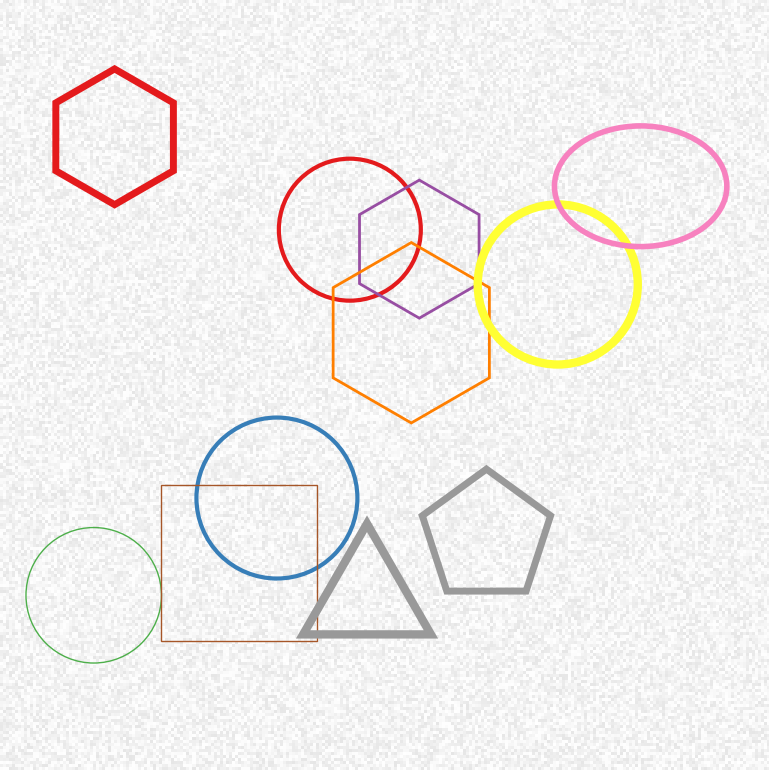[{"shape": "hexagon", "thickness": 2.5, "radius": 0.44, "center": [0.149, 0.822]}, {"shape": "circle", "thickness": 1.5, "radius": 0.46, "center": [0.454, 0.702]}, {"shape": "circle", "thickness": 1.5, "radius": 0.52, "center": [0.36, 0.353]}, {"shape": "circle", "thickness": 0.5, "radius": 0.44, "center": [0.122, 0.227]}, {"shape": "hexagon", "thickness": 1, "radius": 0.45, "center": [0.545, 0.676]}, {"shape": "hexagon", "thickness": 1, "radius": 0.59, "center": [0.534, 0.568]}, {"shape": "circle", "thickness": 3, "radius": 0.52, "center": [0.724, 0.631]}, {"shape": "square", "thickness": 0.5, "radius": 0.51, "center": [0.31, 0.269]}, {"shape": "oval", "thickness": 2, "radius": 0.56, "center": [0.832, 0.758]}, {"shape": "pentagon", "thickness": 2.5, "radius": 0.44, "center": [0.632, 0.303]}, {"shape": "triangle", "thickness": 3, "radius": 0.48, "center": [0.477, 0.224]}]